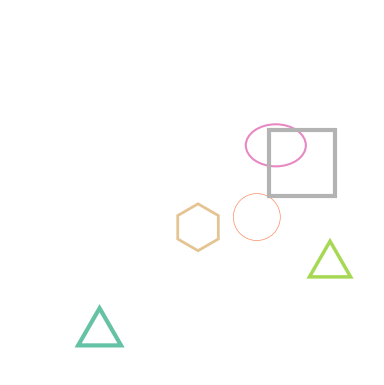[{"shape": "triangle", "thickness": 3, "radius": 0.32, "center": [0.259, 0.135]}, {"shape": "circle", "thickness": 0.5, "radius": 0.31, "center": [0.667, 0.436]}, {"shape": "oval", "thickness": 1.5, "radius": 0.39, "center": [0.716, 0.623]}, {"shape": "triangle", "thickness": 2.5, "radius": 0.31, "center": [0.857, 0.312]}, {"shape": "hexagon", "thickness": 2, "radius": 0.3, "center": [0.514, 0.41]}, {"shape": "square", "thickness": 3, "radius": 0.43, "center": [0.784, 0.575]}]